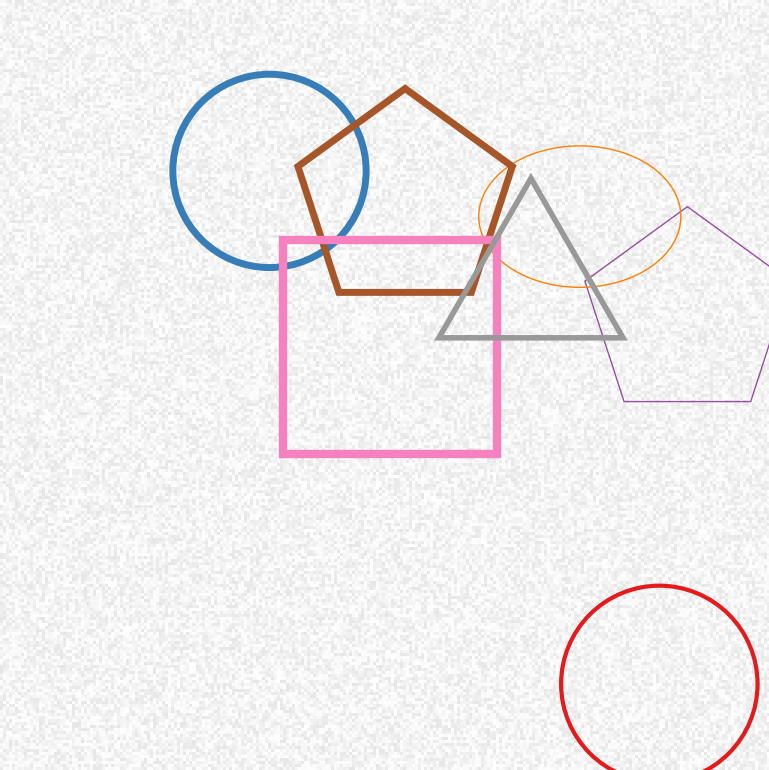[{"shape": "circle", "thickness": 1.5, "radius": 0.64, "center": [0.856, 0.112]}, {"shape": "circle", "thickness": 2.5, "radius": 0.63, "center": [0.35, 0.778]}, {"shape": "pentagon", "thickness": 0.5, "radius": 0.7, "center": [0.893, 0.592]}, {"shape": "oval", "thickness": 0.5, "radius": 0.66, "center": [0.753, 0.719]}, {"shape": "pentagon", "thickness": 2.5, "radius": 0.73, "center": [0.526, 0.739]}, {"shape": "square", "thickness": 3, "radius": 0.7, "center": [0.507, 0.55]}, {"shape": "triangle", "thickness": 2, "radius": 0.69, "center": [0.69, 0.63]}]